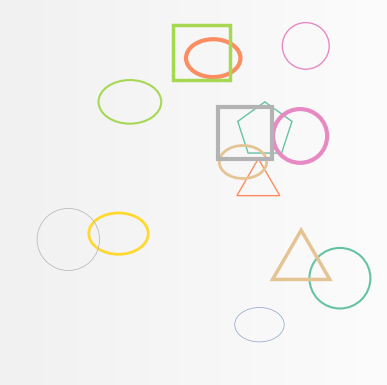[{"shape": "pentagon", "thickness": 1, "radius": 0.37, "center": [0.683, 0.662]}, {"shape": "circle", "thickness": 1.5, "radius": 0.39, "center": [0.877, 0.277]}, {"shape": "triangle", "thickness": 1, "radius": 0.32, "center": [0.667, 0.524]}, {"shape": "oval", "thickness": 3, "radius": 0.35, "center": [0.55, 0.849]}, {"shape": "oval", "thickness": 0.5, "radius": 0.32, "center": [0.67, 0.157]}, {"shape": "circle", "thickness": 1, "radius": 0.3, "center": [0.789, 0.881]}, {"shape": "circle", "thickness": 3, "radius": 0.35, "center": [0.774, 0.647]}, {"shape": "oval", "thickness": 1.5, "radius": 0.4, "center": [0.335, 0.735]}, {"shape": "square", "thickness": 2.5, "radius": 0.36, "center": [0.52, 0.864]}, {"shape": "oval", "thickness": 2, "radius": 0.38, "center": [0.306, 0.393]}, {"shape": "triangle", "thickness": 2.5, "radius": 0.43, "center": [0.777, 0.317]}, {"shape": "oval", "thickness": 2, "radius": 0.31, "center": [0.627, 0.579]}, {"shape": "square", "thickness": 3, "radius": 0.34, "center": [0.632, 0.654]}, {"shape": "circle", "thickness": 0.5, "radius": 0.4, "center": [0.176, 0.378]}]